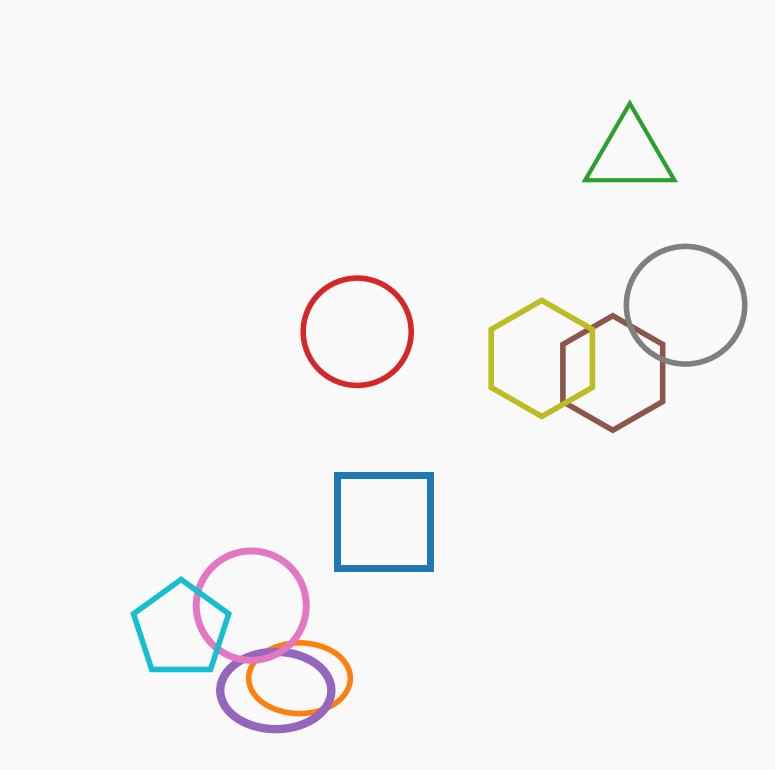[{"shape": "square", "thickness": 2.5, "radius": 0.3, "center": [0.495, 0.323]}, {"shape": "oval", "thickness": 2, "radius": 0.33, "center": [0.386, 0.119]}, {"shape": "triangle", "thickness": 1.5, "radius": 0.33, "center": [0.813, 0.799]}, {"shape": "circle", "thickness": 2, "radius": 0.35, "center": [0.461, 0.569]}, {"shape": "oval", "thickness": 3, "radius": 0.36, "center": [0.356, 0.103]}, {"shape": "hexagon", "thickness": 2, "radius": 0.37, "center": [0.791, 0.516]}, {"shape": "circle", "thickness": 2.5, "radius": 0.35, "center": [0.324, 0.213]}, {"shape": "circle", "thickness": 2, "radius": 0.38, "center": [0.885, 0.604]}, {"shape": "hexagon", "thickness": 2, "radius": 0.38, "center": [0.699, 0.534]}, {"shape": "pentagon", "thickness": 2, "radius": 0.32, "center": [0.234, 0.183]}]